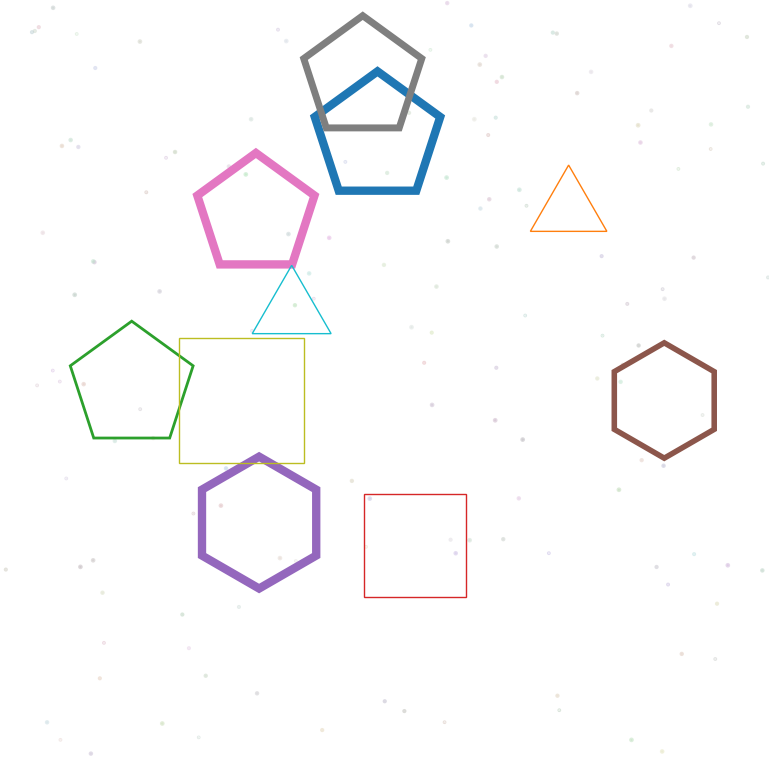[{"shape": "pentagon", "thickness": 3, "radius": 0.43, "center": [0.49, 0.822]}, {"shape": "triangle", "thickness": 0.5, "radius": 0.29, "center": [0.738, 0.728]}, {"shape": "pentagon", "thickness": 1, "radius": 0.42, "center": [0.171, 0.499]}, {"shape": "square", "thickness": 0.5, "radius": 0.33, "center": [0.539, 0.292]}, {"shape": "hexagon", "thickness": 3, "radius": 0.43, "center": [0.337, 0.321]}, {"shape": "hexagon", "thickness": 2, "radius": 0.37, "center": [0.863, 0.48]}, {"shape": "pentagon", "thickness": 3, "radius": 0.4, "center": [0.332, 0.721]}, {"shape": "pentagon", "thickness": 2.5, "radius": 0.4, "center": [0.471, 0.899]}, {"shape": "square", "thickness": 0.5, "radius": 0.4, "center": [0.314, 0.48]}, {"shape": "triangle", "thickness": 0.5, "radius": 0.3, "center": [0.379, 0.596]}]